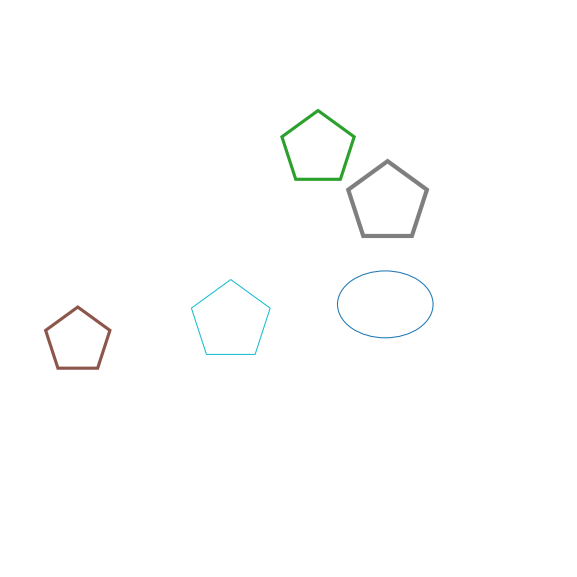[{"shape": "oval", "thickness": 0.5, "radius": 0.41, "center": [0.667, 0.472]}, {"shape": "pentagon", "thickness": 1.5, "radius": 0.33, "center": [0.551, 0.742]}, {"shape": "pentagon", "thickness": 1.5, "radius": 0.29, "center": [0.135, 0.409]}, {"shape": "pentagon", "thickness": 2, "radius": 0.36, "center": [0.671, 0.648]}, {"shape": "pentagon", "thickness": 0.5, "radius": 0.36, "center": [0.4, 0.443]}]